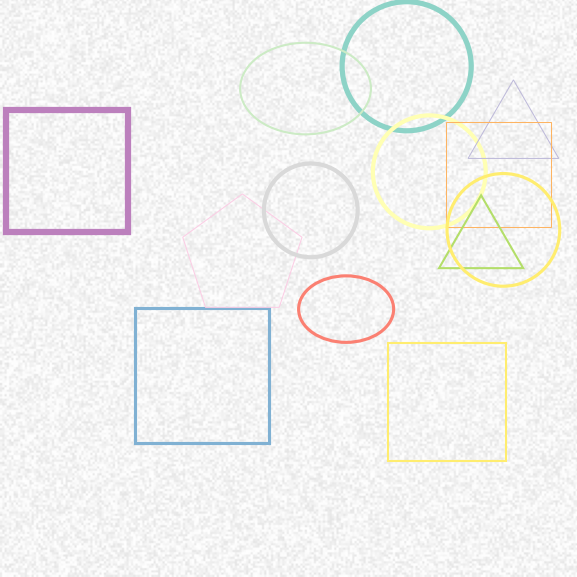[{"shape": "circle", "thickness": 2.5, "radius": 0.56, "center": [0.704, 0.884]}, {"shape": "circle", "thickness": 2, "radius": 0.49, "center": [0.743, 0.702]}, {"shape": "triangle", "thickness": 0.5, "radius": 0.45, "center": [0.889, 0.77]}, {"shape": "oval", "thickness": 1.5, "radius": 0.41, "center": [0.599, 0.464]}, {"shape": "square", "thickness": 1.5, "radius": 0.58, "center": [0.35, 0.349]}, {"shape": "square", "thickness": 0.5, "radius": 0.45, "center": [0.863, 0.697]}, {"shape": "triangle", "thickness": 1, "radius": 0.42, "center": [0.833, 0.577]}, {"shape": "pentagon", "thickness": 0.5, "radius": 0.54, "center": [0.42, 0.555]}, {"shape": "circle", "thickness": 2, "radius": 0.41, "center": [0.538, 0.635]}, {"shape": "square", "thickness": 3, "radius": 0.53, "center": [0.116, 0.703]}, {"shape": "oval", "thickness": 1, "radius": 0.57, "center": [0.529, 0.846]}, {"shape": "circle", "thickness": 1.5, "radius": 0.49, "center": [0.872, 0.601]}, {"shape": "square", "thickness": 1, "radius": 0.51, "center": [0.774, 0.303]}]